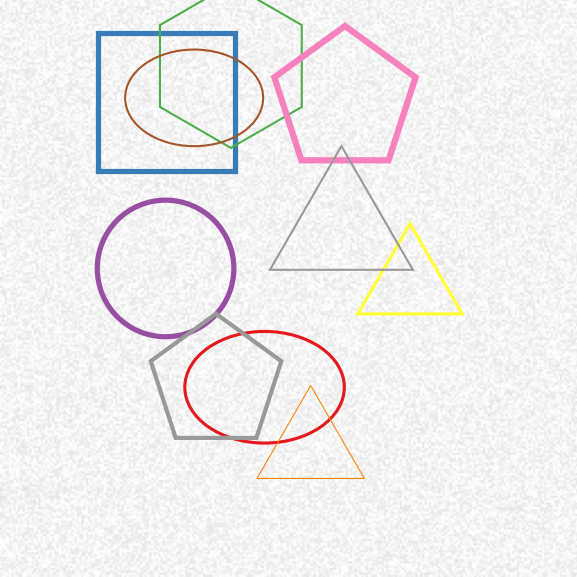[{"shape": "oval", "thickness": 1.5, "radius": 0.69, "center": [0.458, 0.329]}, {"shape": "square", "thickness": 2.5, "radius": 0.6, "center": [0.288, 0.822]}, {"shape": "hexagon", "thickness": 1, "radius": 0.71, "center": [0.4, 0.885]}, {"shape": "circle", "thickness": 2.5, "radius": 0.59, "center": [0.287, 0.534]}, {"shape": "triangle", "thickness": 0.5, "radius": 0.54, "center": [0.538, 0.224]}, {"shape": "triangle", "thickness": 1.5, "radius": 0.52, "center": [0.71, 0.508]}, {"shape": "oval", "thickness": 1, "radius": 0.6, "center": [0.336, 0.83]}, {"shape": "pentagon", "thickness": 3, "radius": 0.64, "center": [0.597, 0.826]}, {"shape": "triangle", "thickness": 1, "radius": 0.71, "center": [0.591, 0.603]}, {"shape": "pentagon", "thickness": 2, "radius": 0.59, "center": [0.374, 0.337]}]